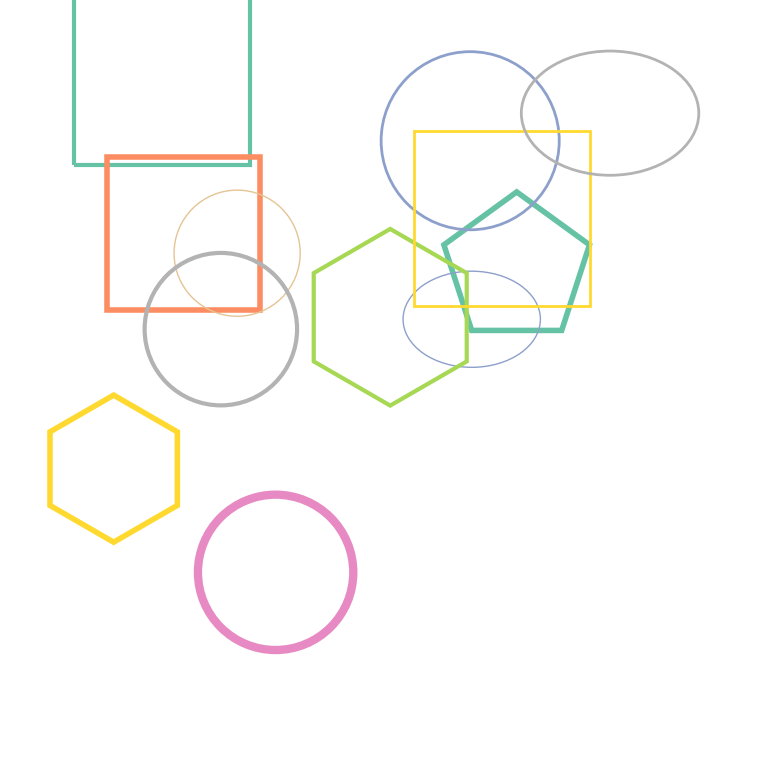[{"shape": "pentagon", "thickness": 2, "radius": 0.5, "center": [0.671, 0.651]}, {"shape": "square", "thickness": 1.5, "radius": 0.57, "center": [0.211, 0.899]}, {"shape": "square", "thickness": 2, "radius": 0.5, "center": [0.238, 0.697]}, {"shape": "circle", "thickness": 1, "radius": 0.58, "center": [0.611, 0.817]}, {"shape": "oval", "thickness": 0.5, "radius": 0.45, "center": [0.613, 0.585]}, {"shape": "circle", "thickness": 3, "radius": 0.5, "center": [0.358, 0.257]}, {"shape": "hexagon", "thickness": 1.5, "radius": 0.57, "center": [0.507, 0.588]}, {"shape": "square", "thickness": 1, "radius": 0.57, "center": [0.652, 0.716]}, {"shape": "hexagon", "thickness": 2, "radius": 0.48, "center": [0.148, 0.391]}, {"shape": "circle", "thickness": 0.5, "radius": 0.41, "center": [0.308, 0.671]}, {"shape": "circle", "thickness": 1.5, "radius": 0.49, "center": [0.287, 0.573]}, {"shape": "oval", "thickness": 1, "radius": 0.58, "center": [0.792, 0.853]}]